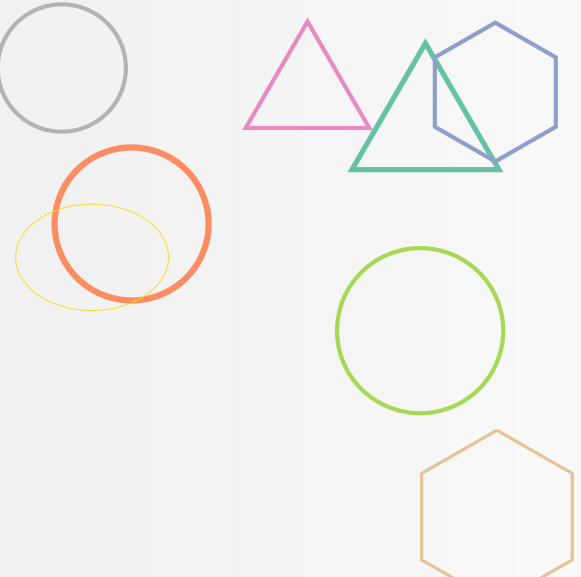[{"shape": "triangle", "thickness": 2.5, "radius": 0.73, "center": [0.732, 0.778]}, {"shape": "circle", "thickness": 3, "radius": 0.66, "center": [0.226, 0.611]}, {"shape": "hexagon", "thickness": 2, "radius": 0.6, "center": [0.852, 0.84]}, {"shape": "triangle", "thickness": 2, "radius": 0.61, "center": [0.529, 0.839]}, {"shape": "circle", "thickness": 2, "radius": 0.72, "center": [0.723, 0.427]}, {"shape": "oval", "thickness": 0.5, "radius": 0.66, "center": [0.158, 0.554]}, {"shape": "hexagon", "thickness": 1.5, "radius": 0.75, "center": [0.855, 0.104]}, {"shape": "circle", "thickness": 2, "radius": 0.55, "center": [0.106, 0.881]}]